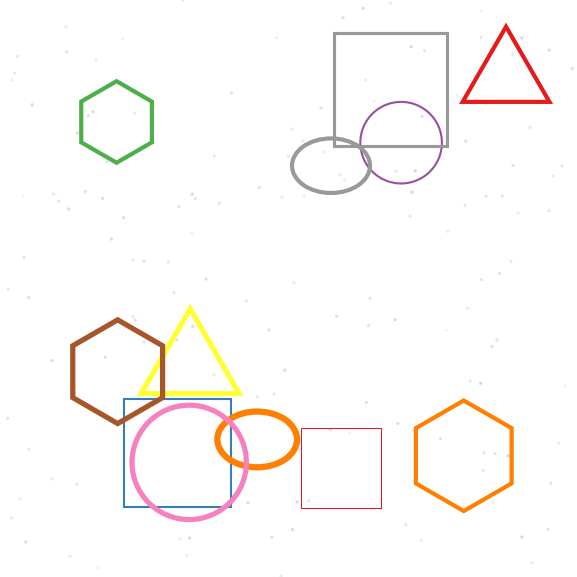[{"shape": "square", "thickness": 0.5, "radius": 0.35, "center": [0.591, 0.189]}, {"shape": "triangle", "thickness": 2, "radius": 0.43, "center": [0.876, 0.866]}, {"shape": "square", "thickness": 1, "radius": 0.47, "center": [0.307, 0.215]}, {"shape": "hexagon", "thickness": 2, "radius": 0.35, "center": [0.202, 0.788]}, {"shape": "circle", "thickness": 1, "radius": 0.35, "center": [0.695, 0.752]}, {"shape": "hexagon", "thickness": 2, "radius": 0.48, "center": [0.803, 0.21]}, {"shape": "oval", "thickness": 3, "radius": 0.34, "center": [0.445, 0.238]}, {"shape": "triangle", "thickness": 2.5, "radius": 0.49, "center": [0.329, 0.367]}, {"shape": "hexagon", "thickness": 2.5, "radius": 0.45, "center": [0.204, 0.356]}, {"shape": "circle", "thickness": 2.5, "radius": 0.5, "center": [0.328, 0.198]}, {"shape": "oval", "thickness": 2, "radius": 0.34, "center": [0.573, 0.712]}, {"shape": "square", "thickness": 1.5, "radius": 0.49, "center": [0.677, 0.845]}]